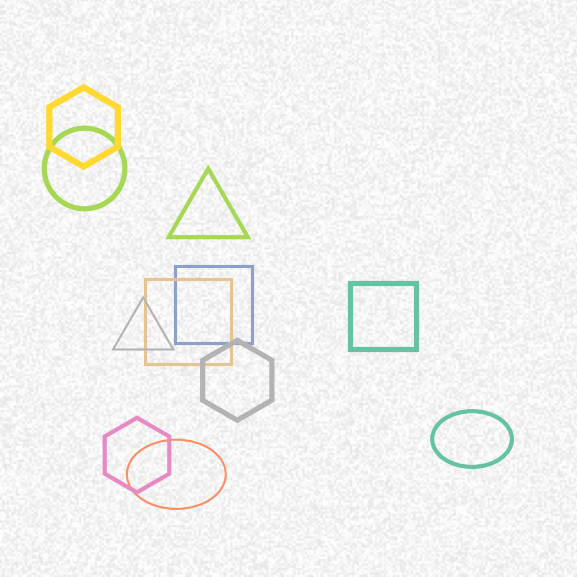[{"shape": "square", "thickness": 2.5, "radius": 0.29, "center": [0.663, 0.452]}, {"shape": "oval", "thickness": 2, "radius": 0.34, "center": [0.817, 0.239]}, {"shape": "oval", "thickness": 1, "radius": 0.43, "center": [0.305, 0.178]}, {"shape": "square", "thickness": 1.5, "radius": 0.33, "center": [0.369, 0.471]}, {"shape": "hexagon", "thickness": 2, "radius": 0.32, "center": [0.237, 0.211]}, {"shape": "circle", "thickness": 2.5, "radius": 0.35, "center": [0.146, 0.707]}, {"shape": "triangle", "thickness": 2, "radius": 0.4, "center": [0.361, 0.628]}, {"shape": "hexagon", "thickness": 3, "radius": 0.34, "center": [0.145, 0.779]}, {"shape": "square", "thickness": 1.5, "radius": 0.37, "center": [0.325, 0.442]}, {"shape": "hexagon", "thickness": 2.5, "radius": 0.35, "center": [0.411, 0.341]}, {"shape": "triangle", "thickness": 1, "radius": 0.3, "center": [0.248, 0.424]}]